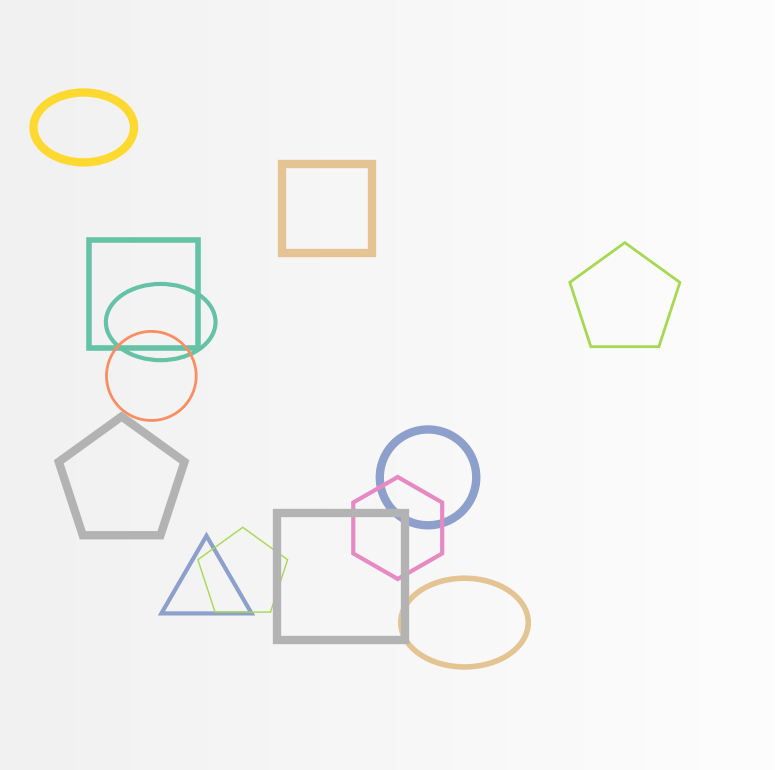[{"shape": "square", "thickness": 2, "radius": 0.35, "center": [0.185, 0.618]}, {"shape": "oval", "thickness": 1.5, "radius": 0.35, "center": [0.207, 0.582]}, {"shape": "circle", "thickness": 1, "radius": 0.29, "center": [0.195, 0.512]}, {"shape": "triangle", "thickness": 1.5, "radius": 0.34, "center": [0.266, 0.237]}, {"shape": "circle", "thickness": 3, "radius": 0.31, "center": [0.552, 0.38]}, {"shape": "hexagon", "thickness": 1.5, "radius": 0.33, "center": [0.513, 0.314]}, {"shape": "pentagon", "thickness": 0.5, "radius": 0.3, "center": [0.313, 0.254]}, {"shape": "pentagon", "thickness": 1, "radius": 0.37, "center": [0.806, 0.61]}, {"shape": "oval", "thickness": 3, "radius": 0.32, "center": [0.108, 0.834]}, {"shape": "square", "thickness": 3, "radius": 0.29, "center": [0.422, 0.729]}, {"shape": "oval", "thickness": 2, "radius": 0.41, "center": [0.599, 0.191]}, {"shape": "pentagon", "thickness": 3, "radius": 0.43, "center": [0.157, 0.374]}, {"shape": "square", "thickness": 3, "radius": 0.41, "center": [0.44, 0.251]}]